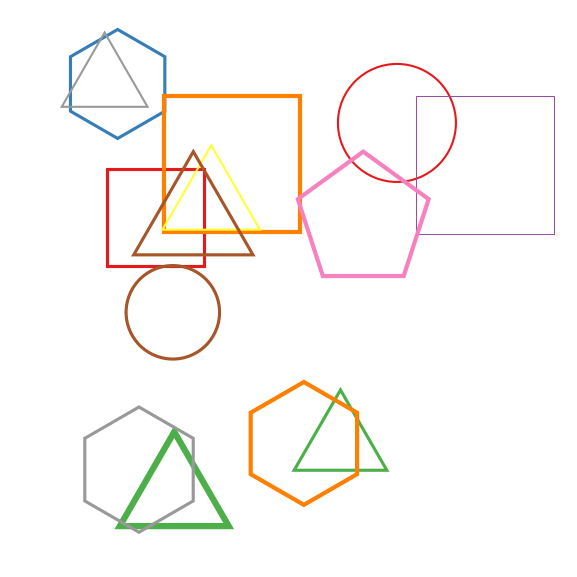[{"shape": "square", "thickness": 1.5, "radius": 0.42, "center": [0.269, 0.622]}, {"shape": "circle", "thickness": 1, "radius": 0.51, "center": [0.687, 0.786]}, {"shape": "hexagon", "thickness": 1.5, "radius": 0.47, "center": [0.204, 0.854]}, {"shape": "triangle", "thickness": 1.5, "radius": 0.46, "center": [0.59, 0.231]}, {"shape": "triangle", "thickness": 3, "radius": 0.54, "center": [0.302, 0.143]}, {"shape": "square", "thickness": 0.5, "radius": 0.6, "center": [0.84, 0.714]}, {"shape": "square", "thickness": 2, "radius": 0.59, "center": [0.401, 0.715]}, {"shape": "hexagon", "thickness": 2, "radius": 0.53, "center": [0.526, 0.231]}, {"shape": "triangle", "thickness": 1, "radius": 0.49, "center": [0.366, 0.65]}, {"shape": "triangle", "thickness": 1.5, "radius": 0.6, "center": [0.335, 0.617]}, {"shape": "circle", "thickness": 1.5, "radius": 0.4, "center": [0.299, 0.458]}, {"shape": "pentagon", "thickness": 2, "radius": 0.6, "center": [0.629, 0.618]}, {"shape": "triangle", "thickness": 1, "radius": 0.43, "center": [0.181, 0.857]}, {"shape": "hexagon", "thickness": 1.5, "radius": 0.54, "center": [0.241, 0.186]}]